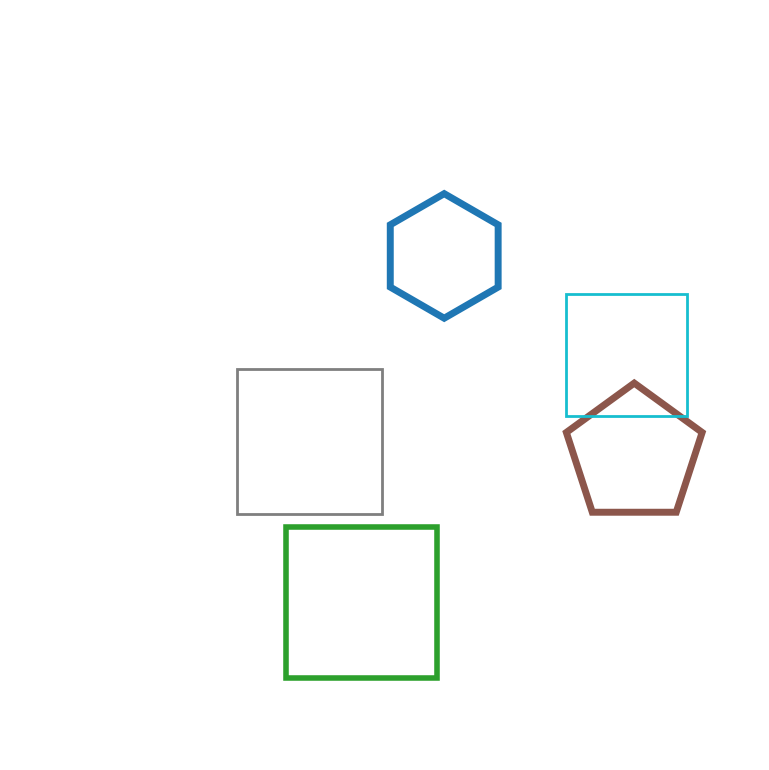[{"shape": "hexagon", "thickness": 2.5, "radius": 0.4, "center": [0.577, 0.668]}, {"shape": "square", "thickness": 2, "radius": 0.49, "center": [0.469, 0.218]}, {"shape": "pentagon", "thickness": 2.5, "radius": 0.46, "center": [0.824, 0.41]}, {"shape": "square", "thickness": 1, "radius": 0.47, "center": [0.402, 0.427]}, {"shape": "square", "thickness": 1, "radius": 0.39, "center": [0.813, 0.539]}]